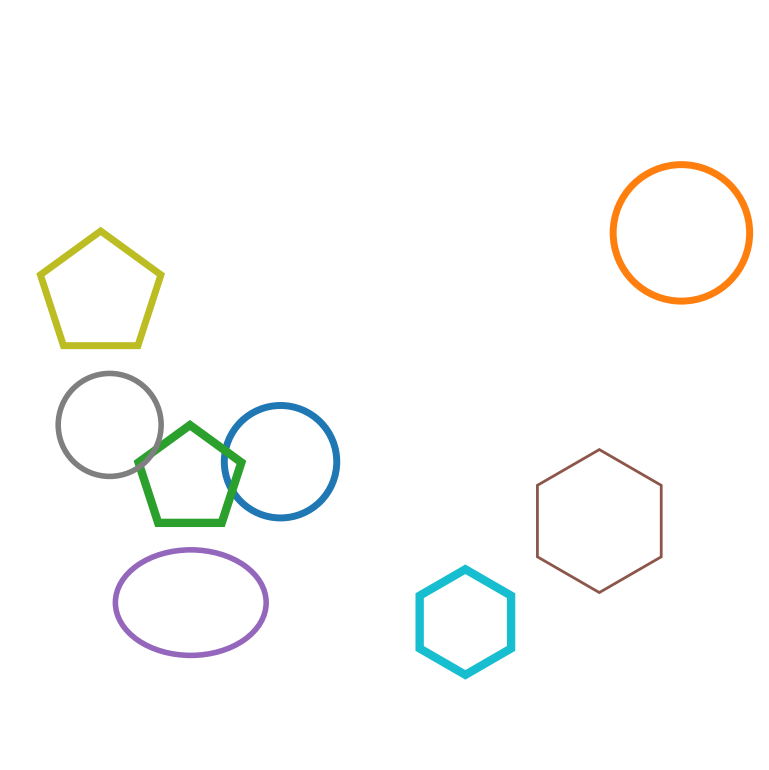[{"shape": "circle", "thickness": 2.5, "radius": 0.37, "center": [0.364, 0.4]}, {"shape": "circle", "thickness": 2.5, "radius": 0.44, "center": [0.885, 0.698]}, {"shape": "pentagon", "thickness": 3, "radius": 0.35, "center": [0.247, 0.378]}, {"shape": "oval", "thickness": 2, "radius": 0.49, "center": [0.248, 0.217]}, {"shape": "hexagon", "thickness": 1, "radius": 0.46, "center": [0.778, 0.323]}, {"shape": "circle", "thickness": 2, "radius": 0.33, "center": [0.142, 0.448]}, {"shape": "pentagon", "thickness": 2.5, "radius": 0.41, "center": [0.131, 0.618]}, {"shape": "hexagon", "thickness": 3, "radius": 0.34, "center": [0.604, 0.192]}]